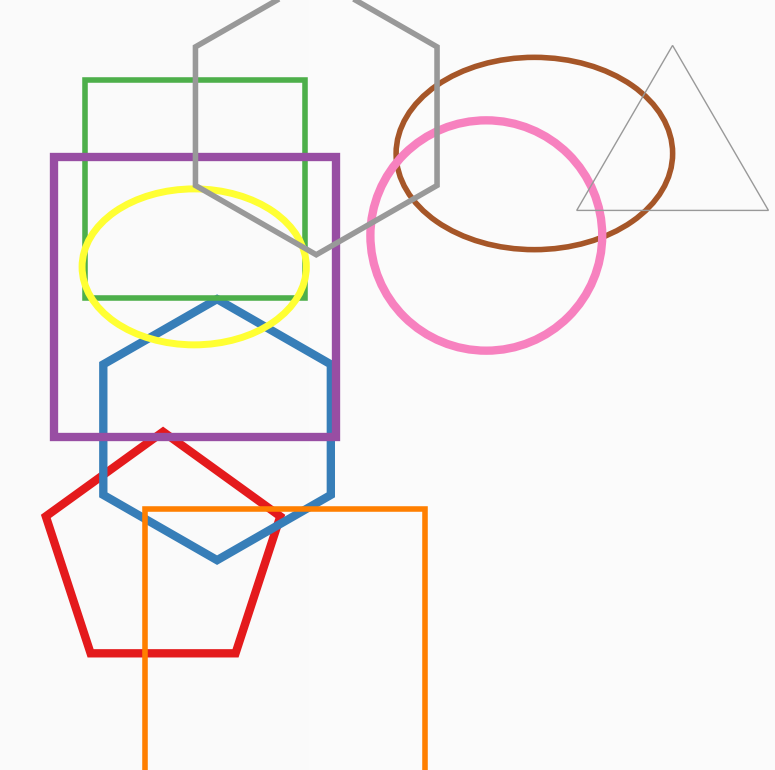[{"shape": "pentagon", "thickness": 3, "radius": 0.8, "center": [0.21, 0.28]}, {"shape": "hexagon", "thickness": 3, "radius": 0.85, "center": [0.28, 0.442]}, {"shape": "square", "thickness": 2, "radius": 0.71, "center": [0.252, 0.755]}, {"shape": "square", "thickness": 3, "radius": 0.91, "center": [0.252, 0.614]}, {"shape": "square", "thickness": 2, "radius": 0.91, "center": [0.368, 0.158]}, {"shape": "oval", "thickness": 2.5, "radius": 0.72, "center": [0.251, 0.653]}, {"shape": "oval", "thickness": 2, "radius": 0.89, "center": [0.69, 0.801]}, {"shape": "circle", "thickness": 3, "radius": 0.75, "center": [0.627, 0.694]}, {"shape": "hexagon", "thickness": 2, "radius": 0.9, "center": [0.408, 0.849]}, {"shape": "triangle", "thickness": 0.5, "radius": 0.71, "center": [0.868, 0.798]}]